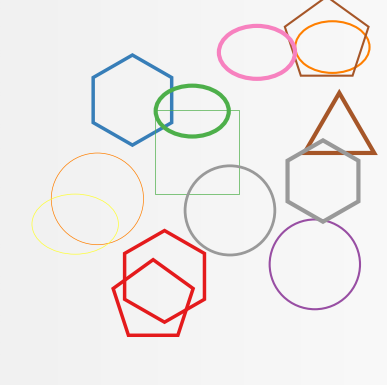[{"shape": "pentagon", "thickness": 2.5, "radius": 0.54, "center": [0.395, 0.217]}, {"shape": "hexagon", "thickness": 2.5, "radius": 0.59, "center": [0.425, 0.282]}, {"shape": "hexagon", "thickness": 2.5, "radius": 0.58, "center": [0.342, 0.74]}, {"shape": "square", "thickness": 0.5, "radius": 0.55, "center": [0.508, 0.605]}, {"shape": "oval", "thickness": 3, "radius": 0.47, "center": [0.496, 0.711]}, {"shape": "circle", "thickness": 1.5, "radius": 0.58, "center": [0.812, 0.313]}, {"shape": "circle", "thickness": 0.5, "radius": 0.6, "center": [0.251, 0.483]}, {"shape": "oval", "thickness": 1.5, "radius": 0.48, "center": [0.858, 0.878]}, {"shape": "oval", "thickness": 0.5, "radius": 0.56, "center": [0.194, 0.418]}, {"shape": "pentagon", "thickness": 1.5, "radius": 0.57, "center": [0.843, 0.895]}, {"shape": "triangle", "thickness": 3, "radius": 0.52, "center": [0.876, 0.655]}, {"shape": "oval", "thickness": 3, "radius": 0.49, "center": [0.663, 0.864]}, {"shape": "circle", "thickness": 2, "radius": 0.58, "center": [0.593, 0.453]}, {"shape": "hexagon", "thickness": 3, "radius": 0.53, "center": [0.834, 0.53]}]